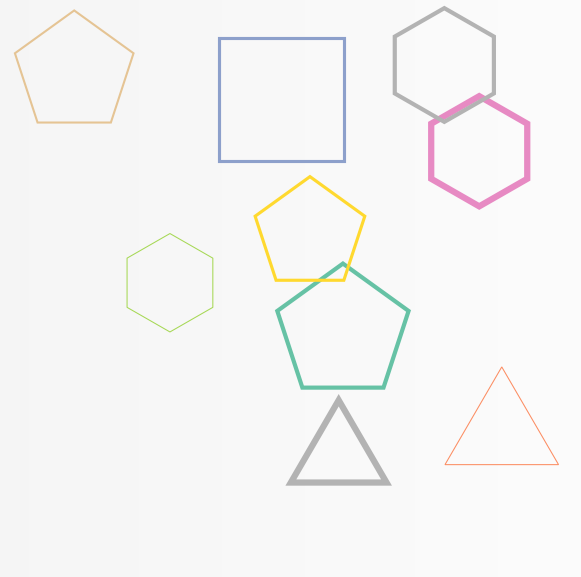[{"shape": "pentagon", "thickness": 2, "radius": 0.59, "center": [0.59, 0.424]}, {"shape": "triangle", "thickness": 0.5, "radius": 0.56, "center": [0.863, 0.251]}, {"shape": "square", "thickness": 1.5, "radius": 0.54, "center": [0.485, 0.827]}, {"shape": "hexagon", "thickness": 3, "radius": 0.48, "center": [0.824, 0.737]}, {"shape": "hexagon", "thickness": 0.5, "radius": 0.43, "center": [0.292, 0.51]}, {"shape": "pentagon", "thickness": 1.5, "radius": 0.5, "center": [0.533, 0.594]}, {"shape": "pentagon", "thickness": 1, "radius": 0.54, "center": [0.128, 0.874]}, {"shape": "hexagon", "thickness": 2, "radius": 0.49, "center": [0.764, 0.887]}, {"shape": "triangle", "thickness": 3, "radius": 0.48, "center": [0.583, 0.211]}]